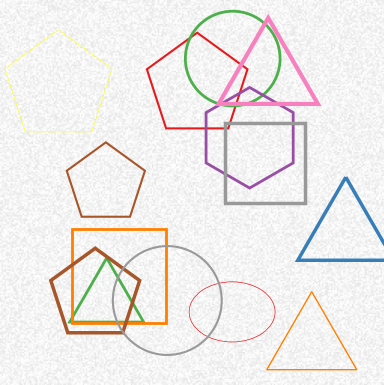[{"shape": "pentagon", "thickness": 1.5, "radius": 0.69, "center": [0.512, 0.778]}, {"shape": "oval", "thickness": 0.5, "radius": 0.56, "center": [0.603, 0.19]}, {"shape": "triangle", "thickness": 2.5, "radius": 0.72, "center": [0.898, 0.396]}, {"shape": "triangle", "thickness": 2, "radius": 0.55, "center": [0.277, 0.219]}, {"shape": "circle", "thickness": 2, "radius": 0.62, "center": [0.604, 0.848]}, {"shape": "hexagon", "thickness": 2, "radius": 0.65, "center": [0.648, 0.642]}, {"shape": "square", "thickness": 2, "radius": 0.61, "center": [0.309, 0.283]}, {"shape": "triangle", "thickness": 1, "radius": 0.67, "center": [0.81, 0.107]}, {"shape": "pentagon", "thickness": 0.5, "radius": 0.73, "center": [0.152, 0.776]}, {"shape": "pentagon", "thickness": 1.5, "radius": 0.53, "center": [0.275, 0.523]}, {"shape": "pentagon", "thickness": 2.5, "radius": 0.61, "center": [0.247, 0.234]}, {"shape": "triangle", "thickness": 3, "radius": 0.74, "center": [0.697, 0.804]}, {"shape": "square", "thickness": 2.5, "radius": 0.52, "center": [0.689, 0.576]}, {"shape": "circle", "thickness": 1.5, "radius": 0.71, "center": [0.435, 0.219]}]